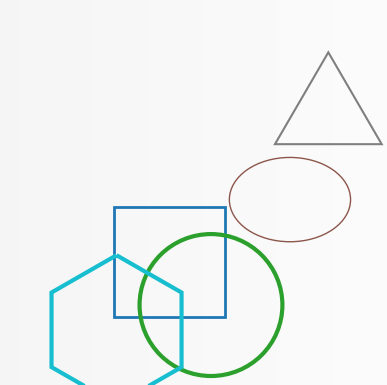[{"shape": "square", "thickness": 2, "radius": 0.72, "center": [0.437, 0.319]}, {"shape": "circle", "thickness": 3, "radius": 0.92, "center": [0.544, 0.208]}, {"shape": "oval", "thickness": 1, "radius": 0.78, "center": [0.748, 0.482]}, {"shape": "triangle", "thickness": 1.5, "radius": 0.8, "center": [0.847, 0.705]}, {"shape": "hexagon", "thickness": 3, "radius": 0.97, "center": [0.301, 0.143]}]